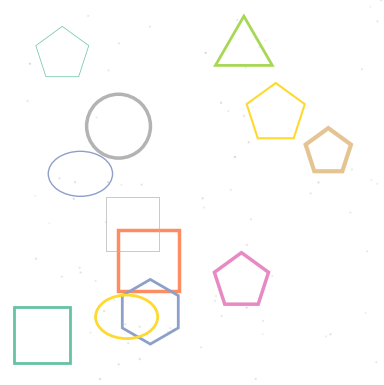[{"shape": "square", "thickness": 2, "radius": 0.37, "center": [0.109, 0.13]}, {"shape": "pentagon", "thickness": 0.5, "radius": 0.36, "center": [0.162, 0.859]}, {"shape": "square", "thickness": 2.5, "radius": 0.4, "center": [0.386, 0.323]}, {"shape": "hexagon", "thickness": 2, "radius": 0.42, "center": [0.39, 0.19]}, {"shape": "oval", "thickness": 1, "radius": 0.42, "center": [0.209, 0.549]}, {"shape": "pentagon", "thickness": 2.5, "radius": 0.37, "center": [0.627, 0.27]}, {"shape": "triangle", "thickness": 2, "radius": 0.43, "center": [0.633, 0.873]}, {"shape": "oval", "thickness": 2, "radius": 0.4, "center": [0.329, 0.177]}, {"shape": "pentagon", "thickness": 1.5, "radius": 0.4, "center": [0.716, 0.705]}, {"shape": "pentagon", "thickness": 3, "radius": 0.31, "center": [0.853, 0.605]}, {"shape": "square", "thickness": 0.5, "radius": 0.35, "center": [0.345, 0.418]}, {"shape": "circle", "thickness": 2.5, "radius": 0.41, "center": [0.308, 0.672]}]